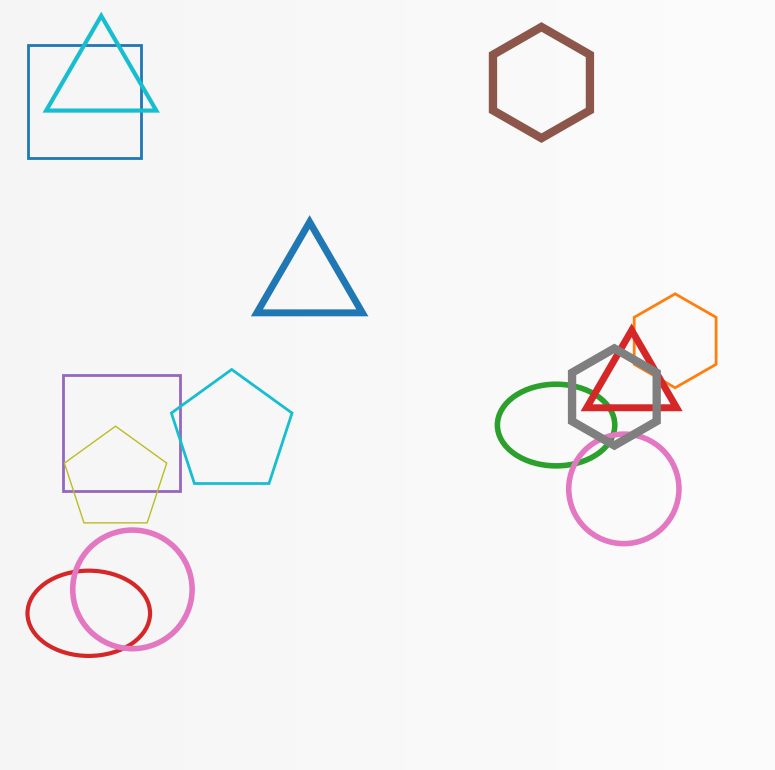[{"shape": "triangle", "thickness": 2.5, "radius": 0.39, "center": [0.4, 0.633]}, {"shape": "square", "thickness": 1, "radius": 0.37, "center": [0.109, 0.868]}, {"shape": "hexagon", "thickness": 1, "radius": 0.31, "center": [0.871, 0.557]}, {"shape": "oval", "thickness": 2, "radius": 0.38, "center": [0.718, 0.448]}, {"shape": "oval", "thickness": 1.5, "radius": 0.4, "center": [0.115, 0.204]}, {"shape": "triangle", "thickness": 2.5, "radius": 0.34, "center": [0.815, 0.504]}, {"shape": "square", "thickness": 1, "radius": 0.38, "center": [0.157, 0.438]}, {"shape": "hexagon", "thickness": 3, "radius": 0.36, "center": [0.699, 0.893]}, {"shape": "circle", "thickness": 2, "radius": 0.39, "center": [0.171, 0.235]}, {"shape": "circle", "thickness": 2, "radius": 0.36, "center": [0.805, 0.365]}, {"shape": "hexagon", "thickness": 3, "radius": 0.32, "center": [0.793, 0.484]}, {"shape": "pentagon", "thickness": 0.5, "radius": 0.35, "center": [0.149, 0.377]}, {"shape": "pentagon", "thickness": 1, "radius": 0.41, "center": [0.299, 0.438]}, {"shape": "triangle", "thickness": 1.5, "radius": 0.41, "center": [0.131, 0.897]}]